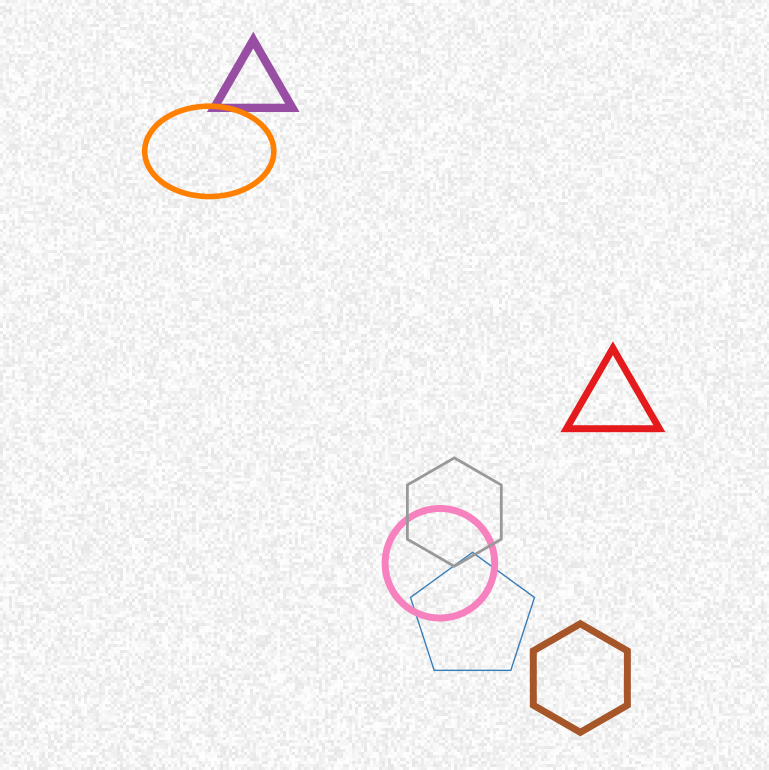[{"shape": "triangle", "thickness": 2.5, "radius": 0.35, "center": [0.796, 0.478]}, {"shape": "pentagon", "thickness": 0.5, "radius": 0.42, "center": [0.614, 0.198]}, {"shape": "triangle", "thickness": 3, "radius": 0.29, "center": [0.329, 0.889]}, {"shape": "oval", "thickness": 2, "radius": 0.42, "center": [0.272, 0.803]}, {"shape": "hexagon", "thickness": 2.5, "radius": 0.35, "center": [0.754, 0.119]}, {"shape": "circle", "thickness": 2.5, "radius": 0.36, "center": [0.571, 0.269]}, {"shape": "hexagon", "thickness": 1, "radius": 0.35, "center": [0.59, 0.335]}]